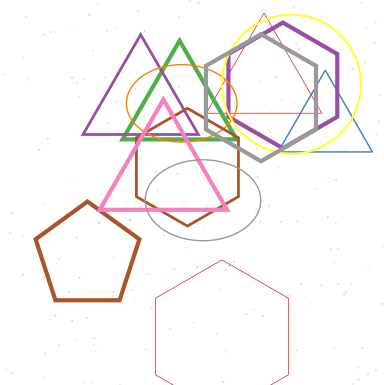[{"shape": "hexagon", "thickness": 0.5, "radius": 1.0, "center": [0.577, 0.126]}, {"shape": "triangle", "thickness": 0.5, "radius": 0.87, "center": [0.686, 0.793]}, {"shape": "triangle", "thickness": 1, "radius": 0.71, "center": [0.845, 0.676]}, {"shape": "triangle", "thickness": 3, "radius": 0.85, "center": [0.466, 0.723]}, {"shape": "triangle", "thickness": 2, "radius": 0.86, "center": [0.365, 0.737]}, {"shape": "hexagon", "thickness": 3, "radius": 0.82, "center": [0.735, 0.778]}, {"shape": "oval", "thickness": 1, "radius": 0.72, "center": [0.472, 0.732]}, {"shape": "circle", "thickness": 1.5, "radius": 0.9, "center": [0.757, 0.781]}, {"shape": "hexagon", "thickness": 2, "radius": 0.76, "center": [0.487, 0.566]}, {"shape": "pentagon", "thickness": 3, "radius": 0.71, "center": [0.227, 0.335]}, {"shape": "triangle", "thickness": 3, "radius": 0.95, "center": [0.424, 0.551]}, {"shape": "hexagon", "thickness": 3, "radius": 0.83, "center": [0.678, 0.746]}, {"shape": "oval", "thickness": 1, "radius": 0.75, "center": [0.527, 0.48]}]